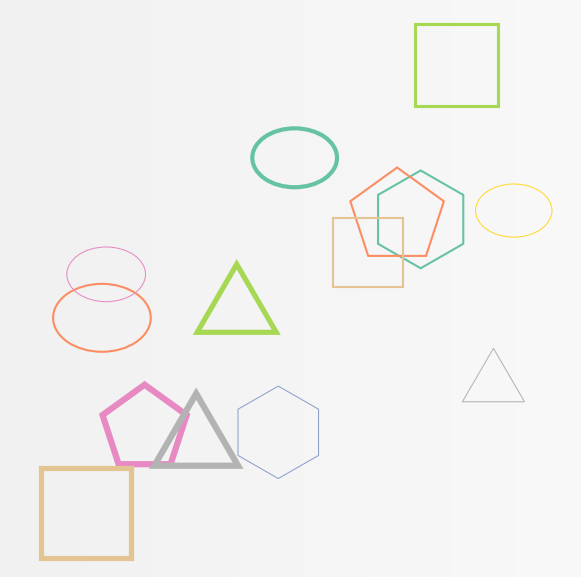[{"shape": "hexagon", "thickness": 1, "radius": 0.42, "center": [0.724, 0.619]}, {"shape": "oval", "thickness": 2, "radius": 0.36, "center": [0.507, 0.726]}, {"shape": "oval", "thickness": 1, "radius": 0.42, "center": [0.175, 0.449]}, {"shape": "pentagon", "thickness": 1, "radius": 0.42, "center": [0.683, 0.624]}, {"shape": "hexagon", "thickness": 0.5, "radius": 0.4, "center": [0.479, 0.251]}, {"shape": "pentagon", "thickness": 3, "radius": 0.38, "center": [0.249, 0.257]}, {"shape": "oval", "thickness": 0.5, "radius": 0.34, "center": [0.183, 0.524]}, {"shape": "square", "thickness": 1.5, "radius": 0.35, "center": [0.785, 0.886]}, {"shape": "triangle", "thickness": 2.5, "radius": 0.39, "center": [0.407, 0.463]}, {"shape": "oval", "thickness": 0.5, "radius": 0.33, "center": [0.884, 0.635]}, {"shape": "square", "thickness": 1, "radius": 0.3, "center": [0.633, 0.562]}, {"shape": "square", "thickness": 2.5, "radius": 0.39, "center": [0.148, 0.111]}, {"shape": "triangle", "thickness": 0.5, "radius": 0.31, "center": [0.849, 0.334]}, {"shape": "triangle", "thickness": 3, "radius": 0.42, "center": [0.338, 0.234]}]